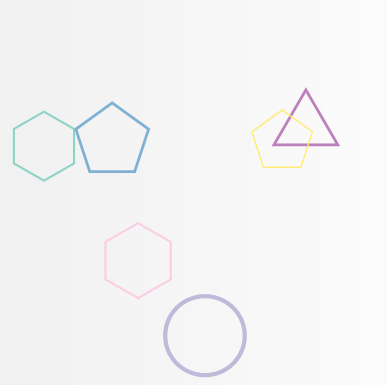[{"shape": "hexagon", "thickness": 1.5, "radius": 0.45, "center": [0.113, 0.62]}, {"shape": "circle", "thickness": 3, "radius": 0.51, "center": [0.529, 0.128]}, {"shape": "pentagon", "thickness": 2, "radius": 0.49, "center": [0.29, 0.634]}, {"shape": "hexagon", "thickness": 1.5, "radius": 0.49, "center": [0.356, 0.323]}, {"shape": "triangle", "thickness": 2, "radius": 0.48, "center": [0.789, 0.671]}, {"shape": "pentagon", "thickness": 1, "radius": 0.41, "center": [0.728, 0.632]}]